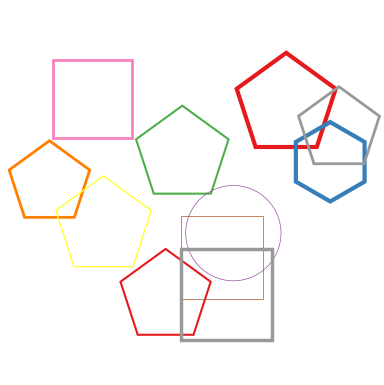[{"shape": "pentagon", "thickness": 1.5, "radius": 0.62, "center": [0.43, 0.23]}, {"shape": "pentagon", "thickness": 3, "radius": 0.68, "center": [0.743, 0.728]}, {"shape": "hexagon", "thickness": 3, "radius": 0.52, "center": [0.858, 0.58]}, {"shape": "pentagon", "thickness": 1.5, "radius": 0.63, "center": [0.474, 0.599]}, {"shape": "circle", "thickness": 0.5, "radius": 0.62, "center": [0.606, 0.394]}, {"shape": "pentagon", "thickness": 2, "radius": 0.55, "center": [0.128, 0.524]}, {"shape": "pentagon", "thickness": 1, "radius": 0.65, "center": [0.269, 0.413]}, {"shape": "square", "thickness": 0.5, "radius": 0.54, "center": [0.577, 0.331]}, {"shape": "square", "thickness": 2, "radius": 0.51, "center": [0.24, 0.742]}, {"shape": "pentagon", "thickness": 2, "radius": 0.55, "center": [0.88, 0.664]}, {"shape": "square", "thickness": 2.5, "radius": 0.59, "center": [0.589, 0.235]}]